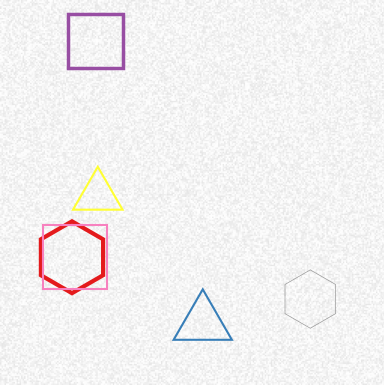[{"shape": "hexagon", "thickness": 3, "radius": 0.47, "center": [0.187, 0.332]}, {"shape": "triangle", "thickness": 1.5, "radius": 0.44, "center": [0.527, 0.161]}, {"shape": "square", "thickness": 2.5, "radius": 0.36, "center": [0.248, 0.893]}, {"shape": "triangle", "thickness": 1.5, "radius": 0.37, "center": [0.254, 0.493]}, {"shape": "square", "thickness": 1.5, "radius": 0.42, "center": [0.195, 0.332]}, {"shape": "hexagon", "thickness": 0.5, "radius": 0.38, "center": [0.806, 0.223]}]